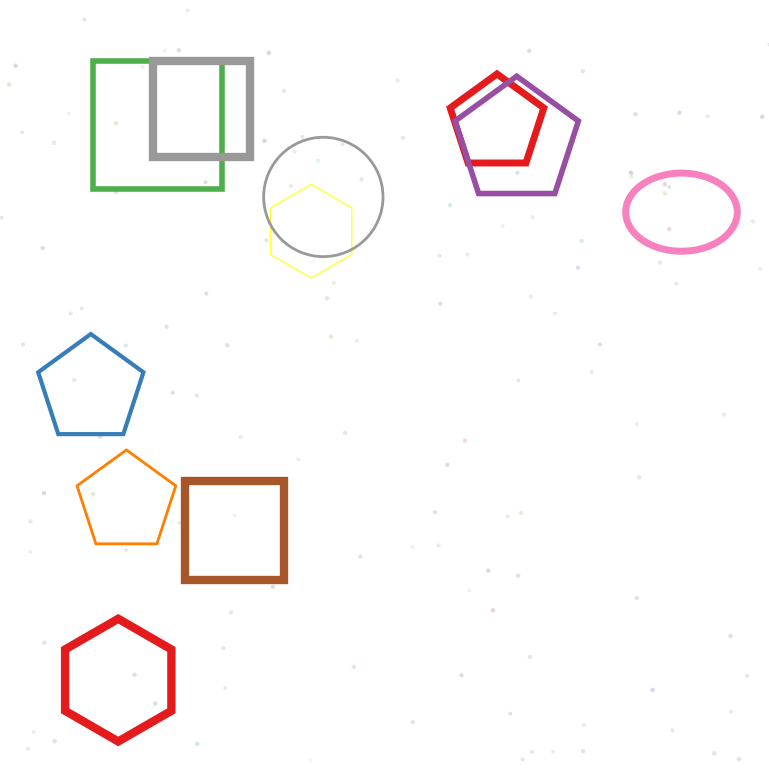[{"shape": "pentagon", "thickness": 2.5, "radius": 0.32, "center": [0.645, 0.84]}, {"shape": "hexagon", "thickness": 3, "radius": 0.4, "center": [0.154, 0.117]}, {"shape": "pentagon", "thickness": 1.5, "radius": 0.36, "center": [0.118, 0.494]}, {"shape": "square", "thickness": 2, "radius": 0.42, "center": [0.205, 0.838]}, {"shape": "pentagon", "thickness": 2, "radius": 0.42, "center": [0.671, 0.817]}, {"shape": "pentagon", "thickness": 1, "radius": 0.34, "center": [0.164, 0.348]}, {"shape": "hexagon", "thickness": 0.5, "radius": 0.3, "center": [0.404, 0.7]}, {"shape": "square", "thickness": 3, "radius": 0.32, "center": [0.305, 0.311]}, {"shape": "oval", "thickness": 2.5, "radius": 0.36, "center": [0.885, 0.724]}, {"shape": "circle", "thickness": 1, "radius": 0.39, "center": [0.42, 0.744]}, {"shape": "square", "thickness": 3, "radius": 0.31, "center": [0.262, 0.858]}]